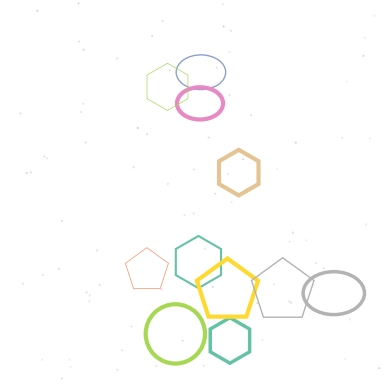[{"shape": "hexagon", "thickness": 2.5, "radius": 0.3, "center": [0.597, 0.116]}, {"shape": "hexagon", "thickness": 1.5, "radius": 0.34, "center": [0.515, 0.319]}, {"shape": "pentagon", "thickness": 0.5, "radius": 0.29, "center": [0.382, 0.298]}, {"shape": "oval", "thickness": 1, "radius": 0.32, "center": [0.522, 0.812]}, {"shape": "oval", "thickness": 3, "radius": 0.3, "center": [0.52, 0.732]}, {"shape": "hexagon", "thickness": 0.5, "radius": 0.31, "center": [0.435, 0.774]}, {"shape": "circle", "thickness": 3, "radius": 0.39, "center": [0.455, 0.133]}, {"shape": "pentagon", "thickness": 3, "radius": 0.42, "center": [0.591, 0.245]}, {"shape": "hexagon", "thickness": 3, "radius": 0.3, "center": [0.62, 0.552]}, {"shape": "oval", "thickness": 2.5, "radius": 0.4, "center": [0.867, 0.239]}, {"shape": "pentagon", "thickness": 1, "radius": 0.43, "center": [0.734, 0.245]}]